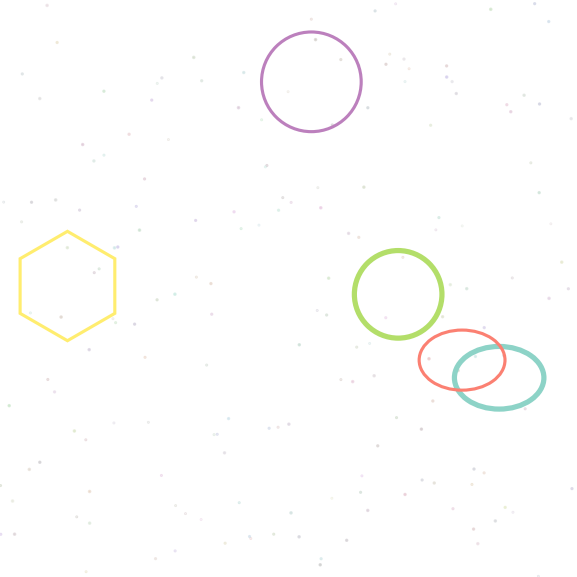[{"shape": "oval", "thickness": 2.5, "radius": 0.39, "center": [0.864, 0.345]}, {"shape": "oval", "thickness": 1.5, "radius": 0.37, "center": [0.8, 0.376]}, {"shape": "circle", "thickness": 2.5, "radius": 0.38, "center": [0.689, 0.489]}, {"shape": "circle", "thickness": 1.5, "radius": 0.43, "center": [0.539, 0.857]}, {"shape": "hexagon", "thickness": 1.5, "radius": 0.47, "center": [0.117, 0.504]}]